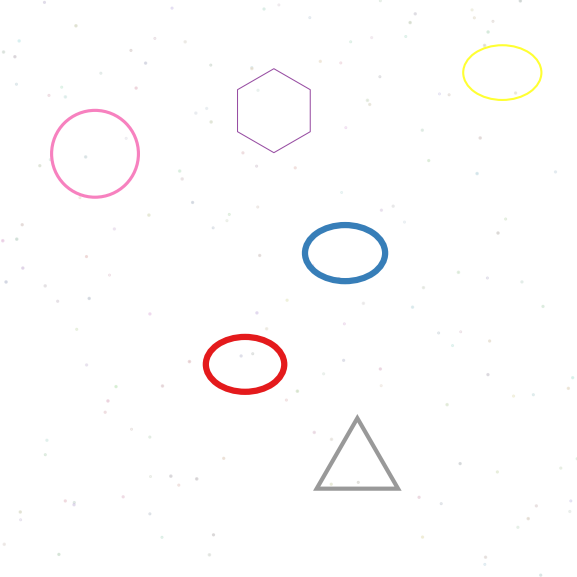[{"shape": "oval", "thickness": 3, "radius": 0.34, "center": [0.424, 0.368]}, {"shape": "oval", "thickness": 3, "radius": 0.35, "center": [0.598, 0.561]}, {"shape": "hexagon", "thickness": 0.5, "radius": 0.36, "center": [0.474, 0.807]}, {"shape": "oval", "thickness": 1, "radius": 0.34, "center": [0.87, 0.873]}, {"shape": "circle", "thickness": 1.5, "radius": 0.38, "center": [0.165, 0.733]}, {"shape": "triangle", "thickness": 2, "radius": 0.41, "center": [0.619, 0.194]}]